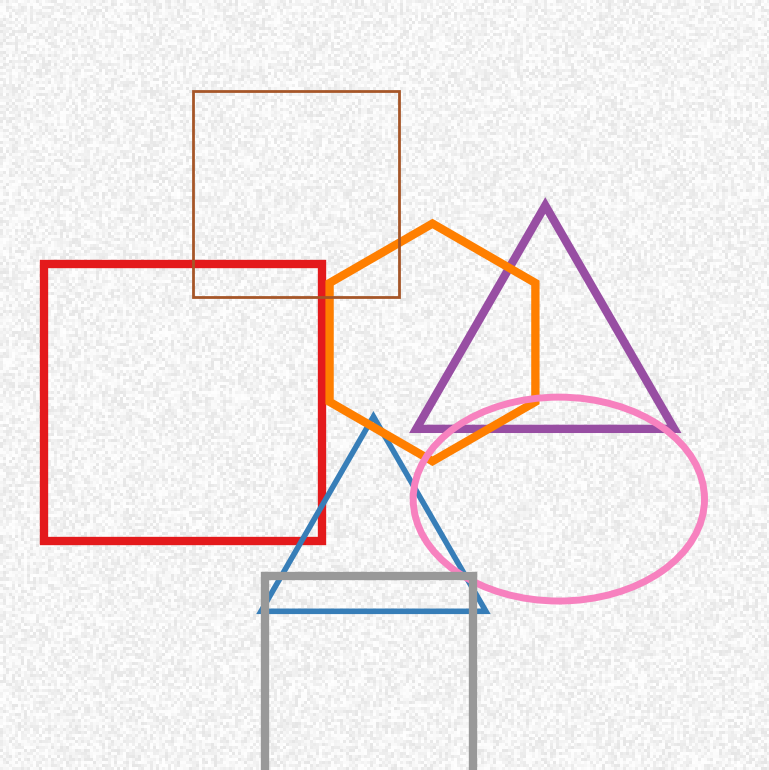[{"shape": "square", "thickness": 3, "radius": 0.9, "center": [0.237, 0.477]}, {"shape": "triangle", "thickness": 2, "radius": 0.84, "center": [0.485, 0.29]}, {"shape": "triangle", "thickness": 3, "radius": 0.97, "center": [0.708, 0.54]}, {"shape": "hexagon", "thickness": 3, "radius": 0.77, "center": [0.562, 0.555]}, {"shape": "square", "thickness": 1, "radius": 0.67, "center": [0.385, 0.748]}, {"shape": "oval", "thickness": 2.5, "radius": 0.95, "center": [0.726, 0.352]}, {"shape": "square", "thickness": 3, "radius": 0.68, "center": [0.479, 0.117]}]